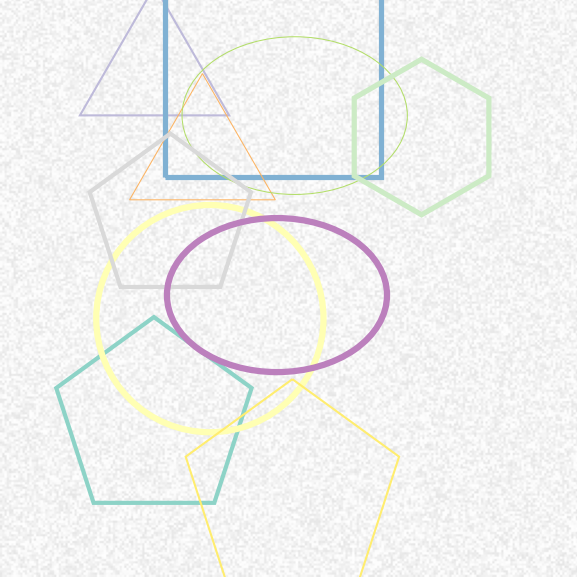[{"shape": "pentagon", "thickness": 2, "radius": 0.89, "center": [0.267, 0.272]}, {"shape": "circle", "thickness": 3, "radius": 0.98, "center": [0.363, 0.447]}, {"shape": "triangle", "thickness": 1, "radius": 0.75, "center": [0.268, 0.874]}, {"shape": "square", "thickness": 2.5, "radius": 0.94, "center": [0.473, 0.88]}, {"shape": "triangle", "thickness": 0.5, "radius": 0.73, "center": [0.351, 0.726]}, {"shape": "oval", "thickness": 0.5, "radius": 0.98, "center": [0.51, 0.799]}, {"shape": "pentagon", "thickness": 2, "radius": 0.73, "center": [0.295, 0.621]}, {"shape": "oval", "thickness": 3, "radius": 0.95, "center": [0.48, 0.488]}, {"shape": "hexagon", "thickness": 2.5, "radius": 0.67, "center": [0.73, 0.762]}, {"shape": "pentagon", "thickness": 1, "radius": 0.97, "center": [0.506, 0.148]}]